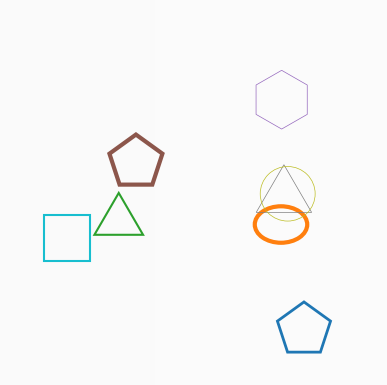[{"shape": "pentagon", "thickness": 2, "radius": 0.36, "center": [0.784, 0.144]}, {"shape": "oval", "thickness": 3, "radius": 0.34, "center": [0.725, 0.417]}, {"shape": "triangle", "thickness": 1.5, "radius": 0.36, "center": [0.306, 0.426]}, {"shape": "hexagon", "thickness": 0.5, "radius": 0.38, "center": [0.727, 0.741]}, {"shape": "pentagon", "thickness": 3, "radius": 0.36, "center": [0.351, 0.579]}, {"shape": "triangle", "thickness": 0.5, "radius": 0.41, "center": [0.733, 0.49]}, {"shape": "circle", "thickness": 0.5, "radius": 0.35, "center": [0.742, 0.497]}, {"shape": "square", "thickness": 1.5, "radius": 0.3, "center": [0.173, 0.382]}]